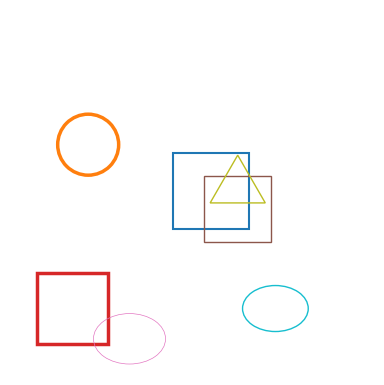[{"shape": "square", "thickness": 1.5, "radius": 0.49, "center": [0.548, 0.505]}, {"shape": "circle", "thickness": 2.5, "radius": 0.4, "center": [0.229, 0.624]}, {"shape": "square", "thickness": 2.5, "radius": 0.46, "center": [0.189, 0.2]}, {"shape": "square", "thickness": 1, "radius": 0.43, "center": [0.617, 0.457]}, {"shape": "oval", "thickness": 0.5, "radius": 0.47, "center": [0.336, 0.12]}, {"shape": "triangle", "thickness": 1, "radius": 0.41, "center": [0.617, 0.514]}, {"shape": "oval", "thickness": 1, "radius": 0.43, "center": [0.715, 0.199]}]